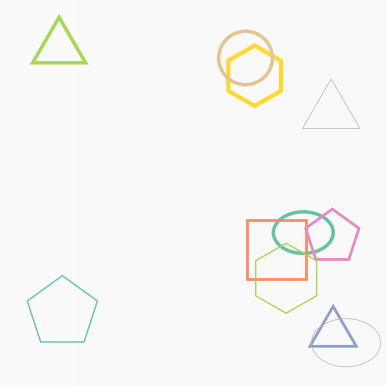[{"shape": "pentagon", "thickness": 1, "radius": 0.48, "center": [0.161, 0.189]}, {"shape": "oval", "thickness": 2.5, "radius": 0.39, "center": [0.783, 0.396]}, {"shape": "square", "thickness": 2, "radius": 0.38, "center": [0.713, 0.352]}, {"shape": "triangle", "thickness": 2, "radius": 0.35, "center": [0.86, 0.135]}, {"shape": "pentagon", "thickness": 2, "radius": 0.36, "center": [0.858, 0.385]}, {"shape": "hexagon", "thickness": 1, "radius": 0.45, "center": [0.739, 0.277]}, {"shape": "triangle", "thickness": 2.5, "radius": 0.39, "center": [0.153, 0.876]}, {"shape": "hexagon", "thickness": 3, "radius": 0.39, "center": [0.657, 0.803]}, {"shape": "circle", "thickness": 2.5, "radius": 0.35, "center": [0.634, 0.849]}, {"shape": "triangle", "thickness": 0.5, "radius": 0.43, "center": [0.855, 0.709]}, {"shape": "oval", "thickness": 0.5, "radius": 0.45, "center": [0.893, 0.11]}]